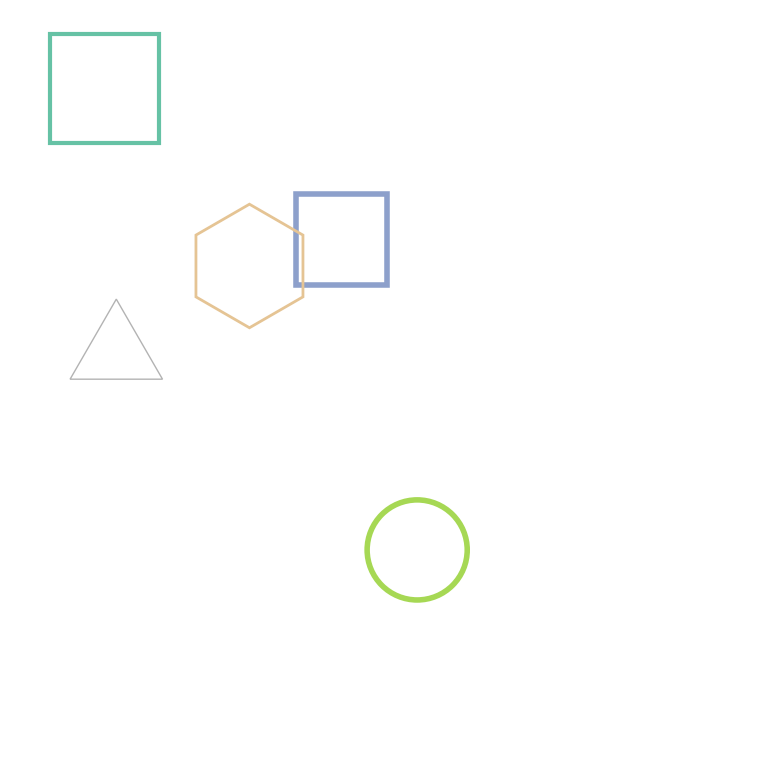[{"shape": "square", "thickness": 1.5, "radius": 0.36, "center": [0.136, 0.885]}, {"shape": "square", "thickness": 2, "radius": 0.29, "center": [0.443, 0.689]}, {"shape": "circle", "thickness": 2, "radius": 0.32, "center": [0.542, 0.286]}, {"shape": "hexagon", "thickness": 1, "radius": 0.4, "center": [0.324, 0.655]}, {"shape": "triangle", "thickness": 0.5, "radius": 0.35, "center": [0.151, 0.542]}]